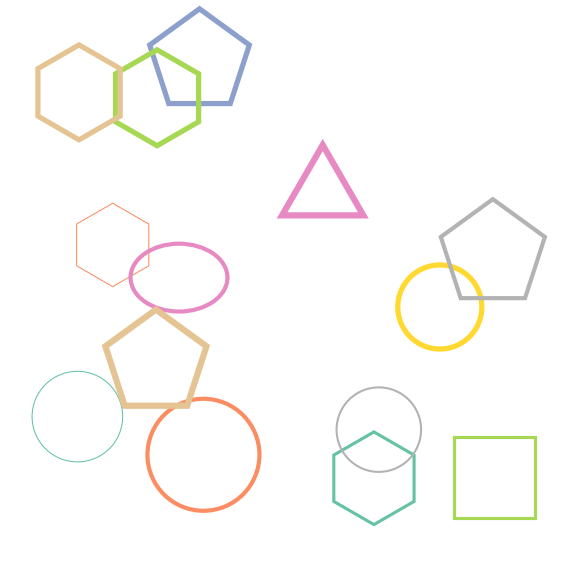[{"shape": "circle", "thickness": 0.5, "radius": 0.39, "center": [0.134, 0.278]}, {"shape": "hexagon", "thickness": 1.5, "radius": 0.4, "center": [0.648, 0.171]}, {"shape": "hexagon", "thickness": 0.5, "radius": 0.36, "center": [0.195, 0.575]}, {"shape": "circle", "thickness": 2, "radius": 0.48, "center": [0.352, 0.212]}, {"shape": "pentagon", "thickness": 2.5, "radius": 0.45, "center": [0.345, 0.893]}, {"shape": "triangle", "thickness": 3, "radius": 0.41, "center": [0.559, 0.667]}, {"shape": "oval", "thickness": 2, "radius": 0.42, "center": [0.31, 0.518]}, {"shape": "hexagon", "thickness": 2.5, "radius": 0.42, "center": [0.272, 0.83]}, {"shape": "square", "thickness": 1.5, "radius": 0.35, "center": [0.856, 0.173]}, {"shape": "circle", "thickness": 2.5, "radius": 0.36, "center": [0.762, 0.468]}, {"shape": "pentagon", "thickness": 3, "radius": 0.46, "center": [0.27, 0.371]}, {"shape": "hexagon", "thickness": 2.5, "radius": 0.41, "center": [0.137, 0.839]}, {"shape": "circle", "thickness": 1, "radius": 0.37, "center": [0.656, 0.255]}, {"shape": "pentagon", "thickness": 2, "radius": 0.47, "center": [0.853, 0.56]}]